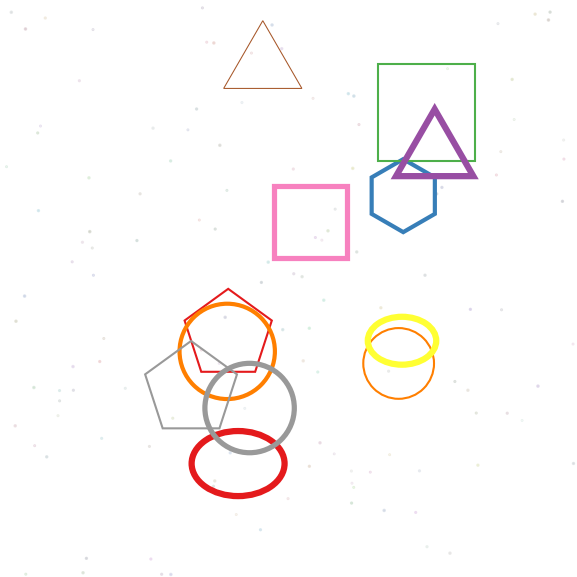[{"shape": "oval", "thickness": 3, "radius": 0.4, "center": [0.412, 0.196]}, {"shape": "pentagon", "thickness": 1, "radius": 0.4, "center": [0.395, 0.42]}, {"shape": "hexagon", "thickness": 2, "radius": 0.32, "center": [0.698, 0.66]}, {"shape": "square", "thickness": 1, "radius": 0.42, "center": [0.739, 0.804]}, {"shape": "triangle", "thickness": 3, "radius": 0.39, "center": [0.753, 0.733]}, {"shape": "circle", "thickness": 2, "radius": 0.41, "center": [0.393, 0.391]}, {"shape": "circle", "thickness": 1, "radius": 0.31, "center": [0.69, 0.37]}, {"shape": "oval", "thickness": 3, "radius": 0.3, "center": [0.696, 0.409]}, {"shape": "triangle", "thickness": 0.5, "radius": 0.39, "center": [0.455, 0.885]}, {"shape": "square", "thickness": 2.5, "radius": 0.31, "center": [0.538, 0.614]}, {"shape": "pentagon", "thickness": 1, "radius": 0.42, "center": [0.331, 0.325]}, {"shape": "circle", "thickness": 2.5, "radius": 0.39, "center": [0.432, 0.293]}]